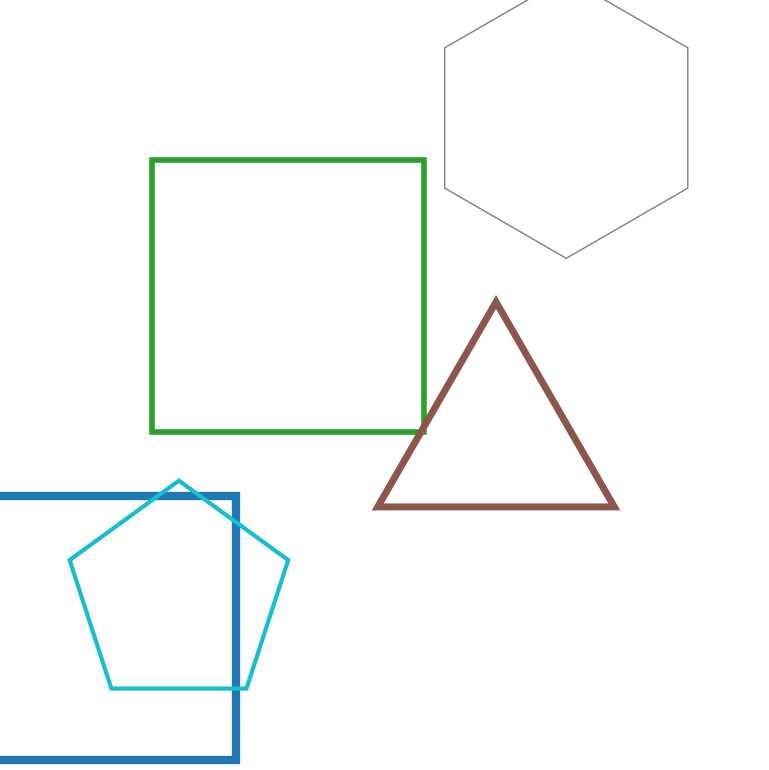[{"shape": "square", "thickness": 3, "radius": 0.86, "center": [0.135, 0.184]}, {"shape": "square", "thickness": 2, "radius": 0.88, "center": [0.374, 0.616]}, {"shape": "triangle", "thickness": 2.5, "radius": 0.89, "center": [0.644, 0.43]}, {"shape": "hexagon", "thickness": 0.5, "radius": 0.91, "center": [0.735, 0.847]}, {"shape": "pentagon", "thickness": 1.5, "radius": 0.75, "center": [0.232, 0.226]}]